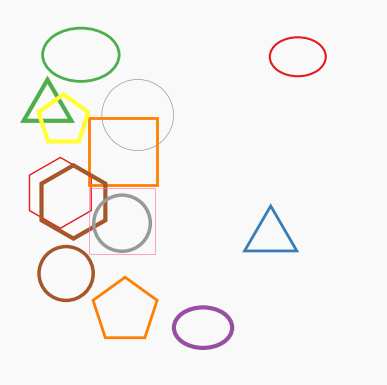[{"shape": "oval", "thickness": 1.5, "radius": 0.36, "center": [0.768, 0.853]}, {"shape": "hexagon", "thickness": 1, "radius": 0.46, "center": [0.156, 0.499]}, {"shape": "triangle", "thickness": 2, "radius": 0.39, "center": [0.699, 0.387]}, {"shape": "oval", "thickness": 2, "radius": 0.49, "center": [0.209, 0.858]}, {"shape": "triangle", "thickness": 3, "radius": 0.36, "center": [0.123, 0.722]}, {"shape": "oval", "thickness": 3, "radius": 0.38, "center": [0.524, 0.149]}, {"shape": "pentagon", "thickness": 2, "radius": 0.43, "center": [0.323, 0.193]}, {"shape": "square", "thickness": 2, "radius": 0.44, "center": [0.318, 0.607]}, {"shape": "pentagon", "thickness": 3, "radius": 0.34, "center": [0.164, 0.687]}, {"shape": "hexagon", "thickness": 3, "radius": 0.48, "center": [0.19, 0.475]}, {"shape": "circle", "thickness": 2.5, "radius": 0.35, "center": [0.171, 0.29]}, {"shape": "square", "thickness": 0.5, "radius": 0.43, "center": [0.315, 0.426]}, {"shape": "circle", "thickness": 2.5, "radius": 0.36, "center": [0.315, 0.42]}, {"shape": "circle", "thickness": 0.5, "radius": 0.46, "center": [0.355, 0.701]}]